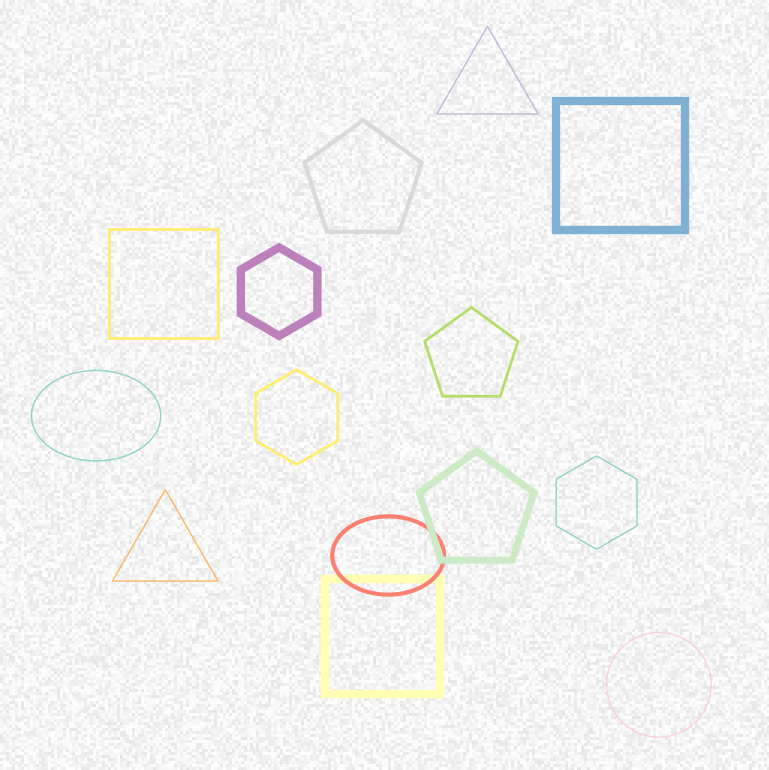[{"shape": "hexagon", "thickness": 0.5, "radius": 0.3, "center": [0.775, 0.347]}, {"shape": "oval", "thickness": 0.5, "radius": 0.42, "center": [0.125, 0.46]}, {"shape": "square", "thickness": 3, "radius": 0.37, "center": [0.496, 0.173]}, {"shape": "triangle", "thickness": 0.5, "radius": 0.38, "center": [0.633, 0.89]}, {"shape": "oval", "thickness": 1.5, "radius": 0.36, "center": [0.504, 0.279]}, {"shape": "square", "thickness": 3, "radius": 0.42, "center": [0.806, 0.785]}, {"shape": "triangle", "thickness": 0.5, "radius": 0.4, "center": [0.215, 0.285]}, {"shape": "pentagon", "thickness": 1, "radius": 0.32, "center": [0.612, 0.537]}, {"shape": "circle", "thickness": 0.5, "radius": 0.34, "center": [0.856, 0.111]}, {"shape": "pentagon", "thickness": 1.5, "radius": 0.4, "center": [0.472, 0.764]}, {"shape": "hexagon", "thickness": 3, "radius": 0.29, "center": [0.362, 0.621]}, {"shape": "pentagon", "thickness": 2.5, "radius": 0.39, "center": [0.619, 0.336]}, {"shape": "square", "thickness": 1, "radius": 0.35, "center": [0.212, 0.632]}, {"shape": "hexagon", "thickness": 1, "radius": 0.31, "center": [0.385, 0.458]}]